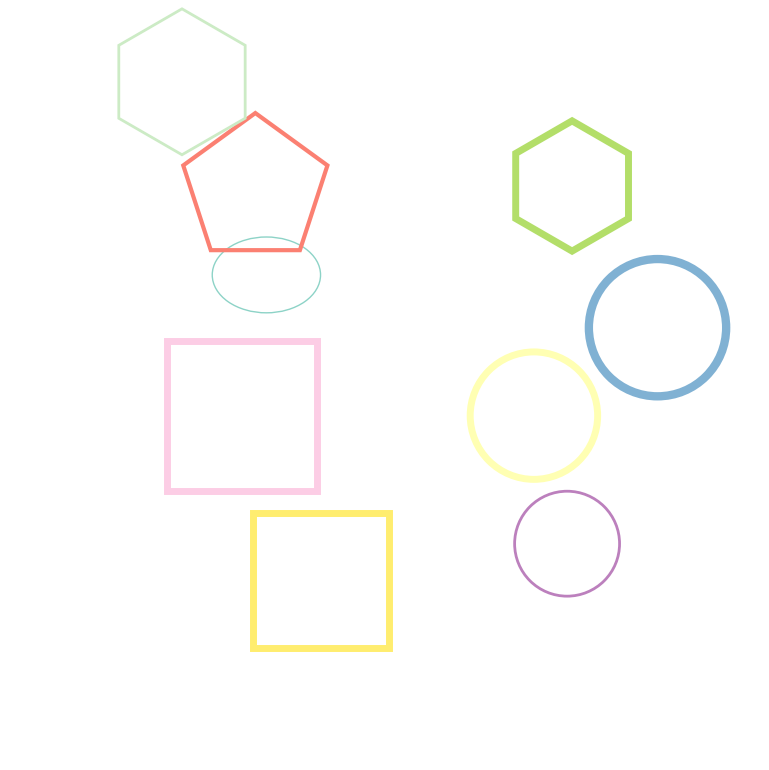[{"shape": "oval", "thickness": 0.5, "radius": 0.35, "center": [0.346, 0.643]}, {"shape": "circle", "thickness": 2.5, "radius": 0.41, "center": [0.693, 0.46]}, {"shape": "pentagon", "thickness": 1.5, "radius": 0.49, "center": [0.332, 0.755]}, {"shape": "circle", "thickness": 3, "radius": 0.45, "center": [0.854, 0.574]}, {"shape": "hexagon", "thickness": 2.5, "radius": 0.42, "center": [0.743, 0.758]}, {"shape": "square", "thickness": 2.5, "radius": 0.49, "center": [0.314, 0.459]}, {"shape": "circle", "thickness": 1, "radius": 0.34, "center": [0.736, 0.294]}, {"shape": "hexagon", "thickness": 1, "radius": 0.47, "center": [0.236, 0.894]}, {"shape": "square", "thickness": 2.5, "radius": 0.44, "center": [0.417, 0.246]}]